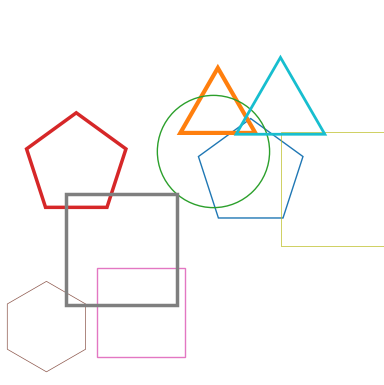[{"shape": "pentagon", "thickness": 1, "radius": 0.71, "center": [0.651, 0.549]}, {"shape": "triangle", "thickness": 3, "radius": 0.56, "center": [0.566, 0.711]}, {"shape": "circle", "thickness": 1, "radius": 0.73, "center": [0.554, 0.606]}, {"shape": "pentagon", "thickness": 2.5, "radius": 0.68, "center": [0.198, 0.571]}, {"shape": "hexagon", "thickness": 0.5, "radius": 0.59, "center": [0.121, 0.152]}, {"shape": "square", "thickness": 1, "radius": 0.58, "center": [0.367, 0.188]}, {"shape": "square", "thickness": 2.5, "radius": 0.72, "center": [0.315, 0.352]}, {"shape": "square", "thickness": 0.5, "radius": 0.74, "center": [0.878, 0.508]}, {"shape": "triangle", "thickness": 2, "radius": 0.67, "center": [0.728, 0.718]}]